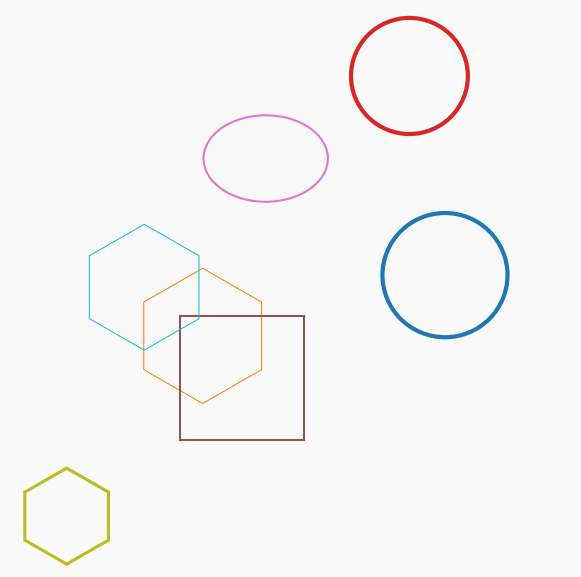[{"shape": "circle", "thickness": 2, "radius": 0.54, "center": [0.766, 0.523]}, {"shape": "hexagon", "thickness": 0.5, "radius": 0.59, "center": [0.349, 0.418]}, {"shape": "circle", "thickness": 2, "radius": 0.5, "center": [0.704, 0.868]}, {"shape": "square", "thickness": 1, "radius": 0.53, "center": [0.417, 0.344]}, {"shape": "oval", "thickness": 1, "radius": 0.53, "center": [0.457, 0.725]}, {"shape": "hexagon", "thickness": 1.5, "radius": 0.42, "center": [0.115, 0.105]}, {"shape": "hexagon", "thickness": 0.5, "radius": 0.54, "center": [0.248, 0.502]}]